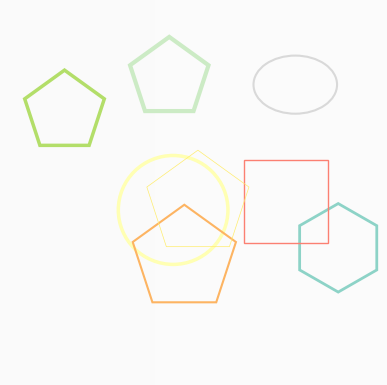[{"shape": "hexagon", "thickness": 2, "radius": 0.57, "center": [0.873, 0.356]}, {"shape": "circle", "thickness": 2.5, "radius": 0.71, "center": [0.447, 0.455]}, {"shape": "square", "thickness": 1, "radius": 0.54, "center": [0.738, 0.477]}, {"shape": "pentagon", "thickness": 1.5, "radius": 0.7, "center": [0.476, 0.328]}, {"shape": "pentagon", "thickness": 2.5, "radius": 0.54, "center": [0.166, 0.71]}, {"shape": "oval", "thickness": 1.5, "radius": 0.54, "center": [0.762, 0.78]}, {"shape": "pentagon", "thickness": 3, "radius": 0.53, "center": [0.437, 0.798]}, {"shape": "pentagon", "thickness": 0.5, "radius": 0.69, "center": [0.511, 0.471]}]